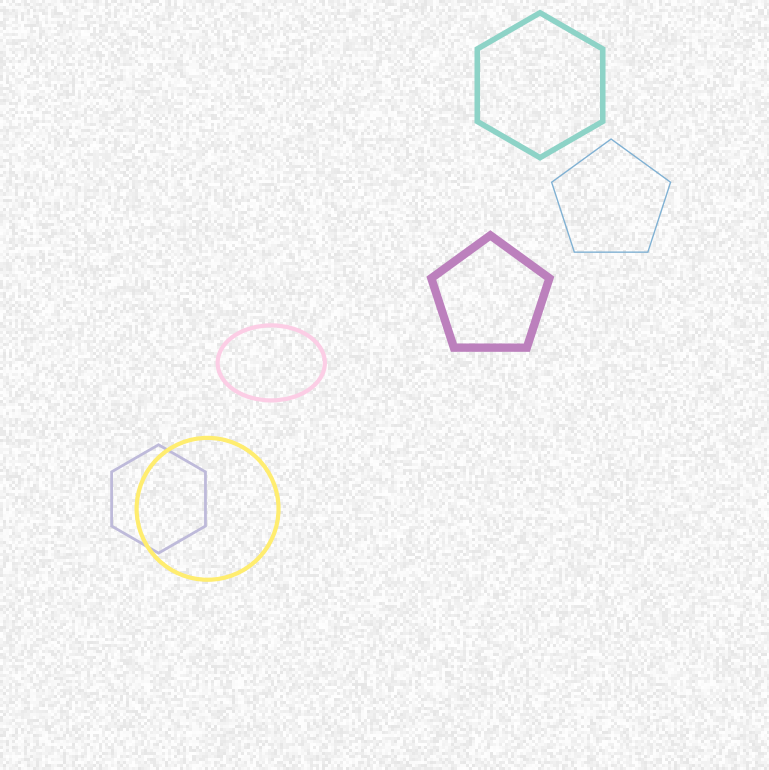[{"shape": "hexagon", "thickness": 2, "radius": 0.47, "center": [0.701, 0.889]}, {"shape": "hexagon", "thickness": 1, "radius": 0.35, "center": [0.206, 0.352]}, {"shape": "pentagon", "thickness": 0.5, "radius": 0.41, "center": [0.794, 0.738]}, {"shape": "oval", "thickness": 1.5, "radius": 0.35, "center": [0.352, 0.529]}, {"shape": "pentagon", "thickness": 3, "radius": 0.4, "center": [0.637, 0.614]}, {"shape": "circle", "thickness": 1.5, "radius": 0.46, "center": [0.27, 0.339]}]